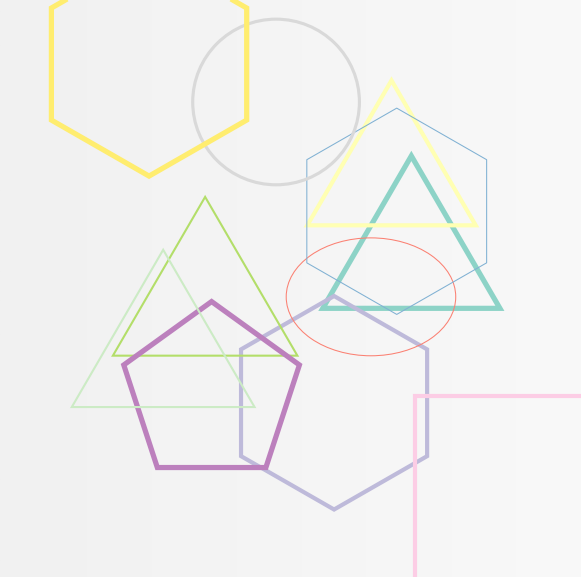[{"shape": "triangle", "thickness": 2.5, "radius": 0.88, "center": [0.708, 0.553]}, {"shape": "triangle", "thickness": 2, "radius": 0.84, "center": [0.674, 0.693]}, {"shape": "hexagon", "thickness": 2, "radius": 0.92, "center": [0.575, 0.302]}, {"shape": "oval", "thickness": 0.5, "radius": 0.73, "center": [0.638, 0.485]}, {"shape": "hexagon", "thickness": 0.5, "radius": 0.89, "center": [0.683, 0.633]}, {"shape": "triangle", "thickness": 1, "radius": 0.92, "center": [0.353, 0.475]}, {"shape": "square", "thickness": 2, "radius": 0.82, "center": [0.879, 0.149]}, {"shape": "circle", "thickness": 1.5, "radius": 0.72, "center": [0.475, 0.823]}, {"shape": "pentagon", "thickness": 2.5, "radius": 0.79, "center": [0.364, 0.318]}, {"shape": "triangle", "thickness": 1, "radius": 0.91, "center": [0.281, 0.385]}, {"shape": "hexagon", "thickness": 2.5, "radius": 0.97, "center": [0.256, 0.888]}]